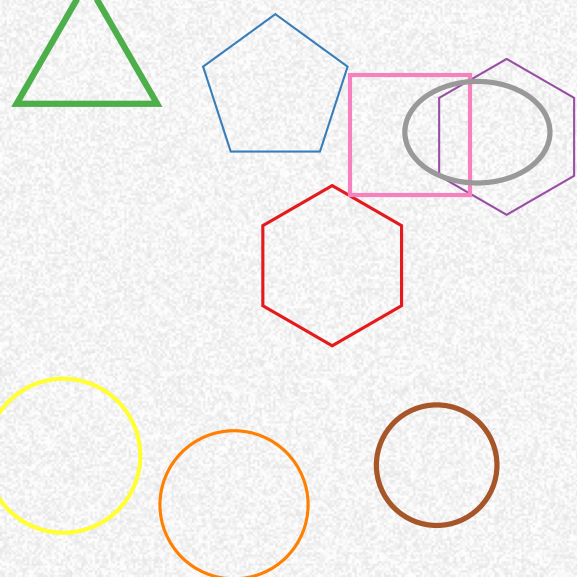[{"shape": "hexagon", "thickness": 1.5, "radius": 0.69, "center": [0.575, 0.539]}, {"shape": "pentagon", "thickness": 1, "radius": 0.66, "center": [0.477, 0.843]}, {"shape": "triangle", "thickness": 3, "radius": 0.7, "center": [0.15, 0.89]}, {"shape": "hexagon", "thickness": 1, "radius": 0.67, "center": [0.877, 0.762]}, {"shape": "circle", "thickness": 1.5, "radius": 0.64, "center": [0.405, 0.125]}, {"shape": "circle", "thickness": 2, "radius": 0.67, "center": [0.11, 0.21]}, {"shape": "circle", "thickness": 2.5, "radius": 0.52, "center": [0.756, 0.194]}, {"shape": "square", "thickness": 2, "radius": 0.52, "center": [0.71, 0.765]}, {"shape": "oval", "thickness": 2.5, "radius": 0.63, "center": [0.827, 0.77]}]